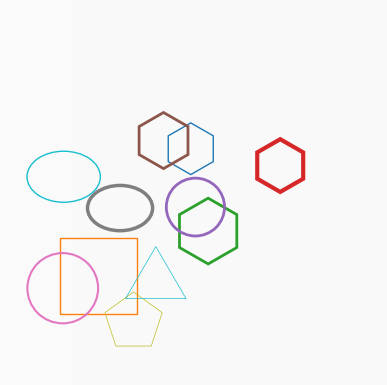[{"shape": "hexagon", "thickness": 1, "radius": 0.34, "center": [0.492, 0.614]}, {"shape": "square", "thickness": 1, "radius": 0.5, "center": [0.254, 0.283]}, {"shape": "hexagon", "thickness": 2, "radius": 0.43, "center": [0.537, 0.4]}, {"shape": "hexagon", "thickness": 3, "radius": 0.34, "center": [0.723, 0.57]}, {"shape": "circle", "thickness": 2, "radius": 0.38, "center": [0.504, 0.462]}, {"shape": "hexagon", "thickness": 2, "radius": 0.36, "center": [0.422, 0.635]}, {"shape": "circle", "thickness": 1.5, "radius": 0.46, "center": [0.162, 0.251]}, {"shape": "oval", "thickness": 2.5, "radius": 0.42, "center": [0.31, 0.46]}, {"shape": "pentagon", "thickness": 0.5, "radius": 0.39, "center": [0.345, 0.164]}, {"shape": "oval", "thickness": 1, "radius": 0.47, "center": [0.164, 0.541]}, {"shape": "triangle", "thickness": 0.5, "radius": 0.45, "center": [0.402, 0.269]}]